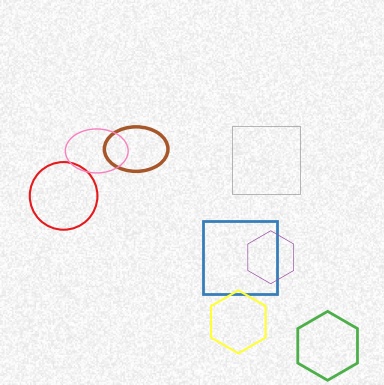[{"shape": "circle", "thickness": 1.5, "radius": 0.44, "center": [0.165, 0.491]}, {"shape": "square", "thickness": 2, "radius": 0.48, "center": [0.623, 0.331]}, {"shape": "hexagon", "thickness": 2, "radius": 0.45, "center": [0.851, 0.102]}, {"shape": "hexagon", "thickness": 0.5, "radius": 0.34, "center": [0.703, 0.332]}, {"shape": "hexagon", "thickness": 1.5, "radius": 0.41, "center": [0.619, 0.164]}, {"shape": "oval", "thickness": 2.5, "radius": 0.41, "center": [0.354, 0.613]}, {"shape": "oval", "thickness": 1, "radius": 0.41, "center": [0.251, 0.608]}, {"shape": "square", "thickness": 0.5, "radius": 0.44, "center": [0.692, 0.584]}]